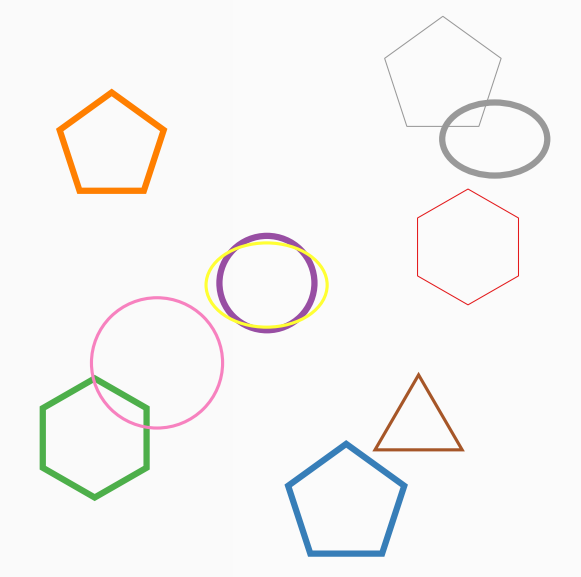[{"shape": "hexagon", "thickness": 0.5, "radius": 0.5, "center": [0.805, 0.572]}, {"shape": "pentagon", "thickness": 3, "radius": 0.53, "center": [0.596, 0.125]}, {"shape": "hexagon", "thickness": 3, "radius": 0.52, "center": [0.163, 0.241]}, {"shape": "circle", "thickness": 3, "radius": 0.41, "center": [0.459, 0.509]}, {"shape": "pentagon", "thickness": 3, "radius": 0.47, "center": [0.192, 0.745]}, {"shape": "oval", "thickness": 1.5, "radius": 0.52, "center": [0.459, 0.506]}, {"shape": "triangle", "thickness": 1.5, "radius": 0.43, "center": [0.72, 0.263]}, {"shape": "circle", "thickness": 1.5, "radius": 0.56, "center": [0.27, 0.371]}, {"shape": "pentagon", "thickness": 0.5, "radius": 0.53, "center": [0.762, 0.866]}, {"shape": "oval", "thickness": 3, "radius": 0.45, "center": [0.851, 0.758]}]